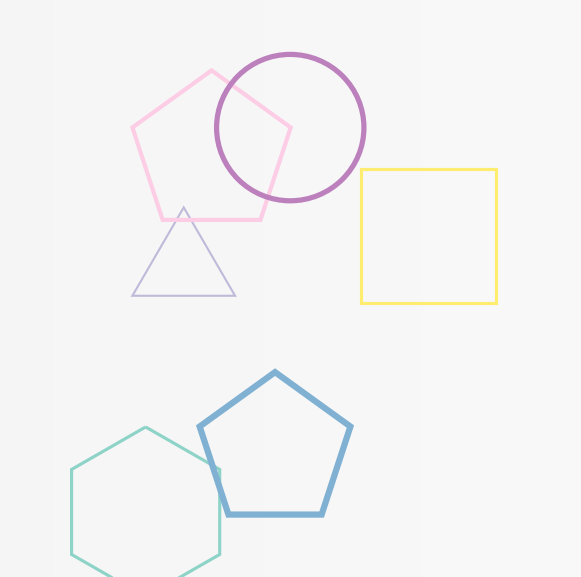[{"shape": "hexagon", "thickness": 1.5, "radius": 0.74, "center": [0.251, 0.113]}, {"shape": "triangle", "thickness": 1, "radius": 0.51, "center": [0.316, 0.538]}, {"shape": "pentagon", "thickness": 3, "radius": 0.68, "center": [0.473, 0.218]}, {"shape": "pentagon", "thickness": 2, "radius": 0.72, "center": [0.364, 0.734]}, {"shape": "circle", "thickness": 2.5, "radius": 0.63, "center": [0.499, 0.778]}, {"shape": "square", "thickness": 1.5, "radius": 0.58, "center": [0.737, 0.59]}]